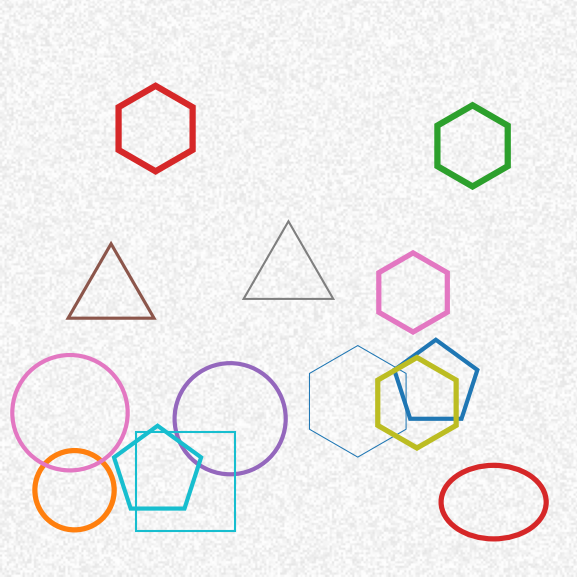[{"shape": "hexagon", "thickness": 0.5, "radius": 0.48, "center": [0.62, 0.304]}, {"shape": "pentagon", "thickness": 2, "radius": 0.38, "center": [0.755, 0.335]}, {"shape": "circle", "thickness": 2.5, "radius": 0.34, "center": [0.129, 0.15]}, {"shape": "hexagon", "thickness": 3, "radius": 0.35, "center": [0.818, 0.747]}, {"shape": "hexagon", "thickness": 3, "radius": 0.37, "center": [0.269, 0.777]}, {"shape": "oval", "thickness": 2.5, "radius": 0.45, "center": [0.855, 0.13]}, {"shape": "circle", "thickness": 2, "radius": 0.48, "center": [0.399, 0.274]}, {"shape": "triangle", "thickness": 1.5, "radius": 0.43, "center": [0.192, 0.491]}, {"shape": "hexagon", "thickness": 2.5, "radius": 0.34, "center": [0.715, 0.493]}, {"shape": "circle", "thickness": 2, "radius": 0.5, "center": [0.121, 0.284]}, {"shape": "triangle", "thickness": 1, "radius": 0.45, "center": [0.499, 0.526]}, {"shape": "hexagon", "thickness": 2.5, "radius": 0.39, "center": [0.722, 0.302]}, {"shape": "pentagon", "thickness": 2, "radius": 0.4, "center": [0.273, 0.183]}, {"shape": "square", "thickness": 1, "radius": 0.43, "center": [0.321, 0.166]}]